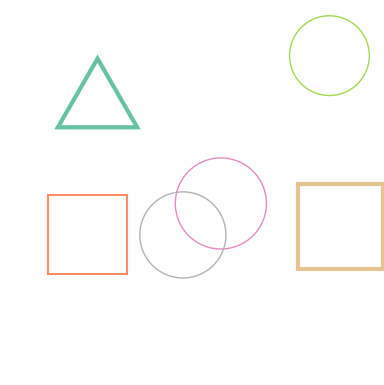[{"shape": "triangle", "thickness": 3, "radius": 0.59, "center": [0.253, 0.729]}, {"shape": "square", "thickness": 1.5, "radius": 0.51, "center": [0.228, 0.391]}, {"shape": "circle", "thickness": 1, "radius": 0.59, "center": [0.574, 0.472]}, {"shape": "circle", "thickness": 1, "radius": 0.52, "center": [0.856, 0.856]}, {"shape": "square", "thickness": 3, "radius": 0.55, "center": [0.884, 0.411]}, {"shape": "circle", "thickness": 1, "radius": 0.56, "center": [0.475, 0.39]}]